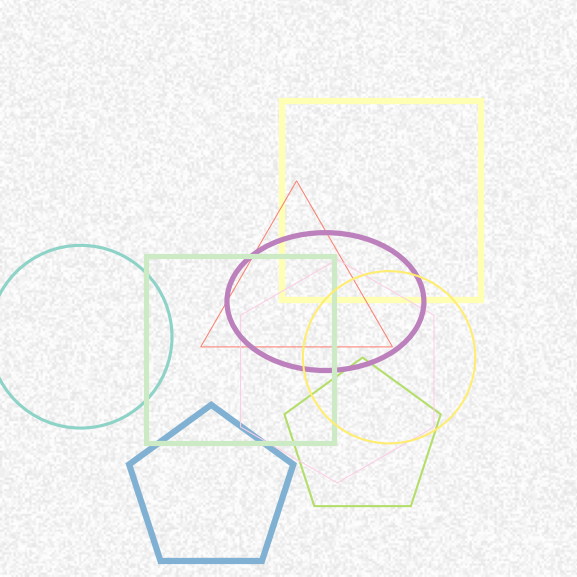[{"shape": "circle", "thickness": 1.5, "radius": 0.79, "center": [0.14, 0.416]}, {"shape": "square", "thickness": 3, "radius": 0.86, "center": [0.66, 0.652]}, {"shape": "triangle", "thickness": 0.5, "radius": 0.96, "center": [0.514, 0.494]}, {"shape": "pentagon", "thickness": 3, "radius": 0.75, "center": [0.366, 0.149]}, {"shape": "pentagon", "thickness": 1, "radius": 0.71, "center": [0.628, 0.238]}, {"shape": "hexagon", "thickness": 0.5, "radius": 0.97, "center": [0.584, 0.356]}, {"shape": "oval", "thickness": 2.5, "radius": 0.85, "center": [0.564, 0.477]}, {"shape": "square", "thickness": 2.5, "radius": 0.81, "center": [0.416, 0.394]}, {"shape": "circle", "thickness": 1, "radius": 0.75, "center": [0.674, 0.38]}]